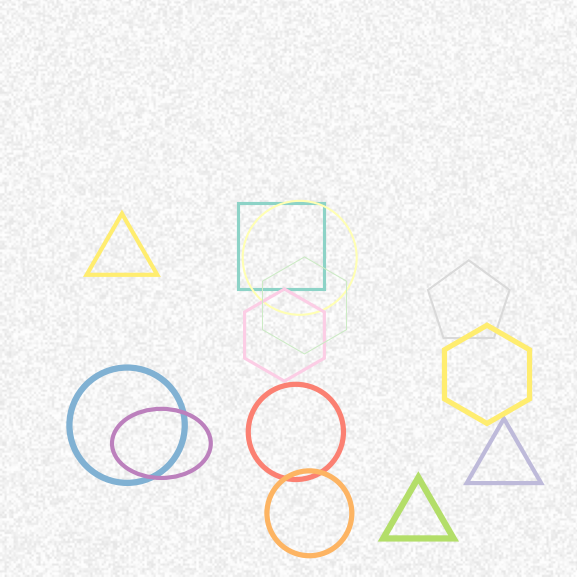[{"shape": "square", "thickness": 1.5, "radius": 0.37, "center": [0.487, 0.573]}, {"shape": "circle", "thickness": 1, "radius": 0.49, "center": [0.519, 0.553]}, {"shape": "triangle", "thickness": 2, "radius": 0.37, "center": [0.873, 0.2]}, {"shape": "circle", "thickness": 2.5, "radius": 0.41, "center": [0.512, 0.251]}, {"shape": "circle", "thickness": 3, "radius": 0.5, "center": [0.22, 0.263]}, {"shape": "circle", "thickness": 2.5, "radius": 0.37, "center": [0.536, 0.11]}, {"shape": "triangle", "thickness": 3, "radius": 0.35, "center": [0.724, 0.102]}, {"shape": "hexagon", "thickness": 1.5, "radius": 0.4, "center": [0.493, 0.419]}, {"shape": "pentagon", "thickness": 1, "radius": 0.37, "center": [0.812, 0.474]}, {"shape": "oval", "thickness": 2, "radius": 0.43, "center": [0.279, 0.231]}, {"shape": "hexagon", "thickness": 0.5, "radius": 0.42, "center": [0.527, 0.47]}, {"shape": "triangle", "thickness": 2, "radius": 0.35, "center": [0.211, 0.559]}, {"shape": "hexagon", "thickness": 2.5, "radius": 0.43, "center": [0.843, 0.351]}]